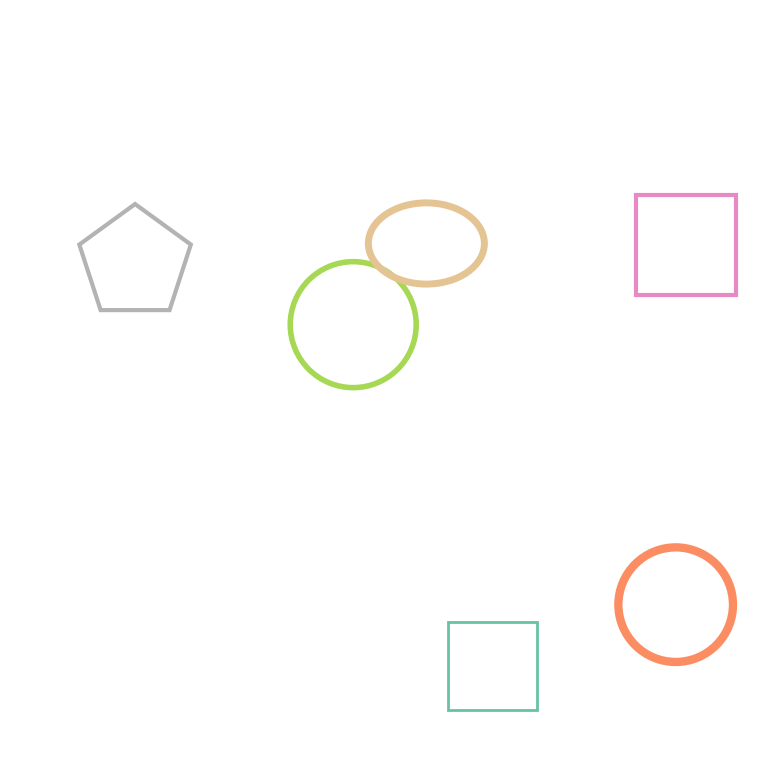[{"shape": "square", "thickness": 1, "radius": 0.29, "center": [0.639, 0.135]}, {"shape": "circle", "thickness": 3, "radius": 0.37, "center": [0.878, 0.215]}, {"shape": "square", "thickness": 1.5, "radius": 0.33, "center": [0.891, 0.682]}, {"shape": "circle", "thickness": 2, "radius": 0.41, "center": [0.459, 0.578]}, {"shape": "oval", "thickness": 2.5, "radius": 0.38, "center": [0.554, 0.684]}, {"shape": "pentagon", "thickness": 1.5, "radius": 0.38, "center": [0.175, 0.659]}]